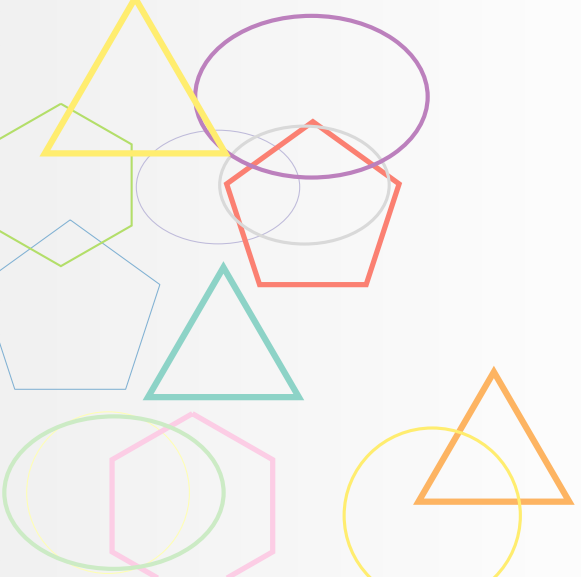[{"shape": "triangle", "thickness": 3, "radius": 0.75, "center": [0.384, 0.386]}, {"shape": "circle", "thickness": 0.5, "radius": 0.7, "center": [0.186, 0.146]}, {"shape": "oval", "thickness": 0.5, "radius": 0.7, "center": [0.375, 0.675]}, {"shape": "pentagon", "thickness": 2.5, "radius": 0.78, "center": [0.538, 0.632]}, {"shape": "pentagon", "thickness": 0.5, "radius": 0.81, "center": [0.121, 0.456]}, {"shape": "triangle", "thickness": 3, "radius": 0.75, "center": [0.85, 0.205]}, {"shape": "hexagon", "thickness": 1, "radius": 0.7, "center": [0.105, 0.679]}, {"shape": "hexagon", "thickness": 2.5, "radius": 0.8, "center": [0.331, 0.123]}, {"shape": "oval", "thickness": 1.5, "radius": 0.73, "center": [0.524, 0.679]}, {"shape": "oval", "thickness": 2, "radius": 1.0, "center": [0.536, 0.832]}, {"shape": "oval", "thickness": 2, "radius": 0.94, "center": [0.196, 0.146]}, {"shape": "circle", "thickness": 1.5, "radius": 0.76, "center": [0.744, 0.106]}, {"shape": "triangle", "thickness": 3, "radius": 0.9, "center": [0.232, 0.823]}]